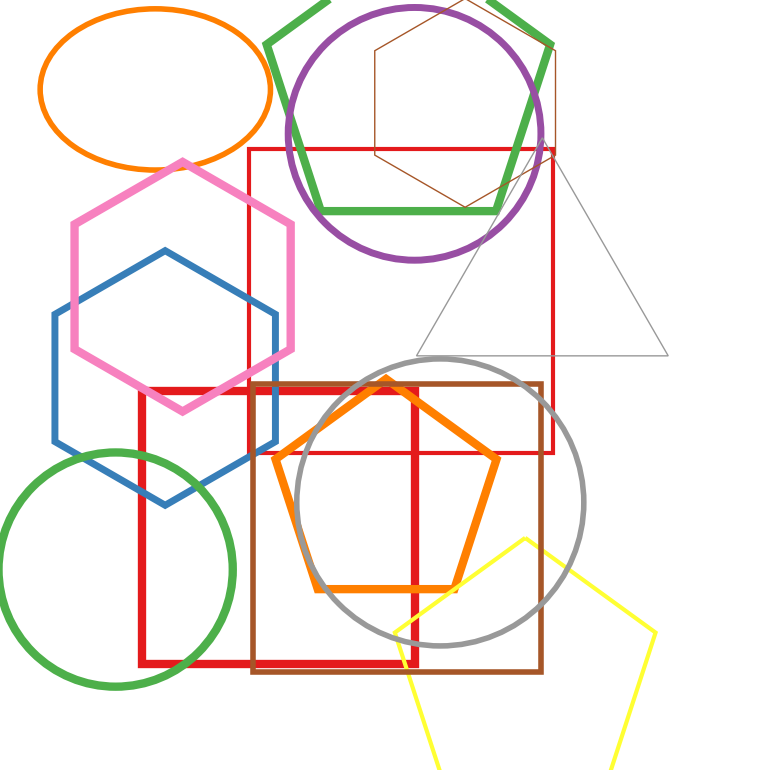[{"shape": "square", "thickness": 3, "radius": 0.89, "center": [0.361, 0.314]}, {"shape": "square", "thickness": 1.5, "radius": 0.99, "center": [0.521, 0.609]}, {"shape": "hexagon", "thickness": 2.5, "radius": 0.83, "center": [0.215, 0.509]}, {"shape": "circle", "thickness": 3, "radius": 0.76, "center": [0.15, 0.26]}, {"shape": "pentagon", "thickness": 3, "radius": 0.97, "center": [0.53, 0.882]}, {"shape": "circle", "thickness": 2.5, "radius": 0.82, "center": [0.538, 0.826]}, {"shape": "oval", "thickness": 2, "radius": 0.75, "center": [0.202, 0.884]}, {"shape": "pentagon", "thickness": 3, "radius": 0.75, "center": [0.501, 0.357]}, {"shape": "pentagon", "thickness": 1.5, "radius": 0.89, "center": [0.682, 0.123]}, {"shape": "square", "thickness": 2, "radius": 0.93, "center": [0.516, 0.315]}, {"shape": "hexagon", "thickness": 0.5, "radius": 0.68, "center": [0.604, 0.866]}, {"shape": "hexagon", "thickness": 3, "radius": 0.81, "center": [0.237, 0.628]}, {"shape": "circle", "thickness": 2, "radius": 0.93, "center": [0.572, 0.348]}, {"shape": "triangle", "thickness": 0.5, "radius": 0.94, "center": [0.704, 0.632]}]